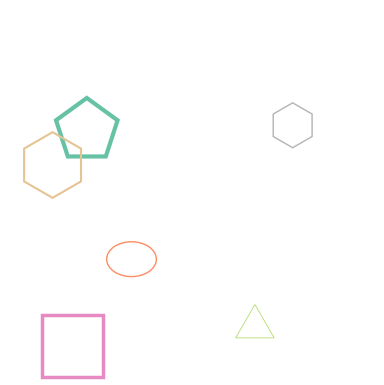[{"shape": "pentagon", "thickness": 3, "radius": 0.42, "center": [0.225, 0.662]}, {"shape": "oval", "thickness": 1, "radius": 0.32, "center": [0.342, 0.327]}, {"shape": "square", "thickness": 2.5, "radius": 0.4, "center": [0.188, 0.101]}, {"shape": "triangle", "thickness": 0.5, "radius": 0.29, "center": [0.662, 0.151]}, {"shape": "hexagon", "thickness": 1.5, "radius": 0.43, "center": [0.137, 0.571]}, {"shape": "hexagon", "thickness": 1, "radius": 0.29, "center": [0.76, 0.675]}]